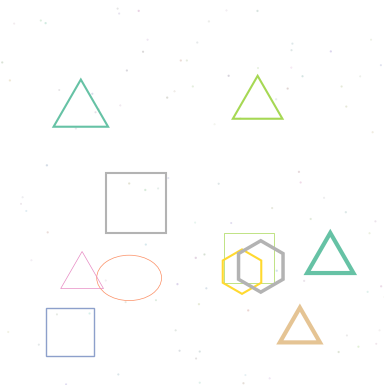[{"shape": "triangle", "thickness": 3, "radius": 0.35, "center": [0.858, 0.326]}, {"shape": "triangle", "thickness": 1.5, "radius": 0.41, "center": [0.21, 0.712]}, {"shape": "oval", "thickness": 0.5, "radius": 0.42, "center": [0.335, 0.278]}, {"shape": "square", "thickness": 1, "radius": 0.31, "center": [0.183, 0.137]}, {"shape": "triangle", "thickness": 0.5, "radius": 0.32, "center": [0.213, 0.283]}, {"shape": "triangle", "thickness": 1.5, "radius": 0.37, "center": [0.669, 0.729]}, {"shape": "square", "thickness": 0.5, "radius": 0.32, "center": [0.646, 0.331]}, {"shape": "hexagon", "thickness": 1.5, "radius": 0.29, "center": [0.629, 0.294]}, {"shape": "triangle", "thickness": 3, "radius": 0.3, "center": [0.779, 0.141]}, {"shape": "square", "thickness": 1.5, "radius": 0.39, "center": [0.352, 0.474]}, {"shape": "hexagon", "thickness": 2.5, "radius": 0.33, "center": [0.677, 0.308]}]